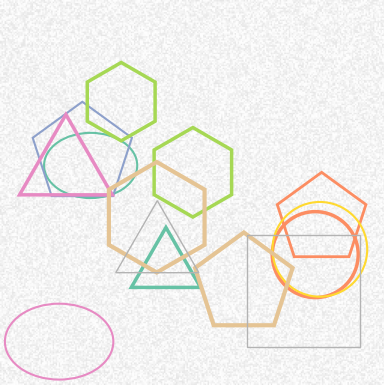[{"shape": "triangle", "thickness": 2.5, "radius": 0.52, "center": [0.431, 0.305]}, {"shape": "oval", "thickness": 1.5, "radius": 0.6, "center": [0.235, 0.57]}, {"shape": "circle", "thickness": 2.5, "radius": 0.56, "center": [0.819, 0.339]}, {"shape": "pentagon", "thickness": 2, "radius": 0.61, "center": [0.835, 0.431]}, {"shape": "pentagon", "thickness": 1.5, "radius": 0.68, "center": [0.214, 0.6]}, {"shape": "oval", "thickness": 1.5, "radius": 0.7, "center": [0.154, 0.113]}, {"shape": "triangle", "thickness": 2.5, "radius": 0.7, "center": [0.171, 0.563]}, {"shape": "hexagon", "thickness": 2.5, "radius": 0.58, "center": [0.501, 0.552]}, {"shape": "hexagon", "thickness": 2.5, "radius": 0.51, "center": [0.315, 0.736]}, {"shape": "circle", "thickness": 1.5, "radius": 0.62, "center": [0.831, 0.352]}, {"shape": "pentagon", "thickness": 3, "radius": 0.67, "center": [0.633, 0.263]}, {"shape": "hexagon", "thickness": 3, "radius": 0.72, "center": [0.407, 0.436]}, {"shape": "square", "thickness": 1, "radius": 0.73, "center": [0.789, 0.245]}, {"shape": "triangle", "thickness": 1, "radius": 0.62, "center": [0.409, 0.354]}]